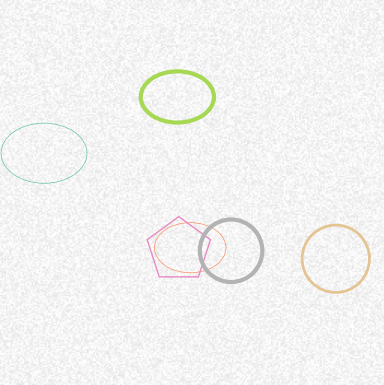[{"shape": "oval", "thickness": 0.5, "radius": 0.56, "center": [0.114, 0.602]}, {"shape": "oval", "thickness": 0.5, "radius": 0.46, "center": [0.494, 0.357]}, {"shape": "pentagon", "thickness": 1, "radius": 0.43, "center": [0.464, 0.351]}, {"shape": "oval", "thickness": 3, "radius": 0.48, "center": [0.461, 0.748]}, {"shape": "circle", "thickness": 2, "radius": 0.44, "center": [0.872, 0.328]}, {"shape": "circle", "thickness": 3, "radius": 0.41, "center": [0.6, 0.349]}]